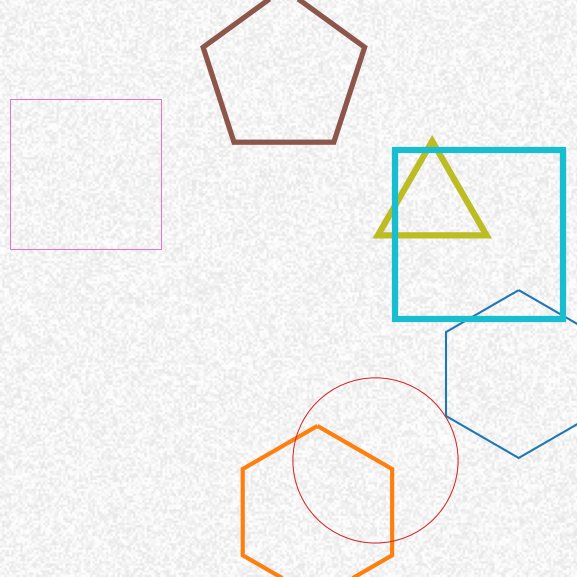[{"shape": "hexagon", "thickness": 1, "radius": 0.73, "center": [0.898, 0.351]}, {"shape": "hexagon", "thickness": 2, "radius": 0.75, "center": [0.55, 0.112]}, {"shape": "circle", "thickness": 0.5, "radius": 0.72, "center": [0.65, 0.202]}, {"shape": "pentagon", "thickness": 2.5, "radius": 0.74, "center": [0.492, 0.872]}, {"shape": "square", "thickness": 0.5, "radius": 0.65, "center": [0.148, 0.699]}, {"shape": "triangle", "thickness": 3, "radius": 0.54, "center": [0.748, 0.646]}, {"shape": "square", "thickness": 3, "radius": 0.73, "center": [0.829, 0.593]}]